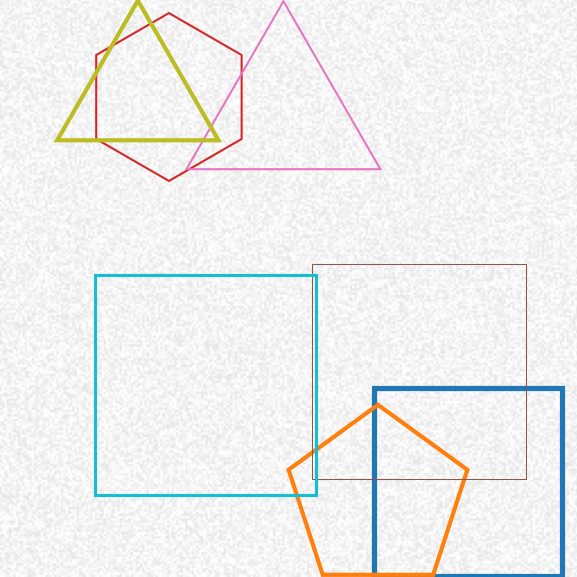[{"shape": "square", "thickness": 2.5, "radius": 0.81, "center": [0.811, 0.165]}, {"shape": "pentagon", "thickness": 2, "radius": 0.81, "center": [0.654, 0.135]}, {"shape": "hexagon", "thickness": 1, "radius": 0.73, "center": [0.293, 0.831]}, {"shape": "square", "thickness": 0.5, "radius": 0.93, "center": [0.726, 0.355]}, {"shape": "triangle", "thickness": 1, "radius": 0.97, "center": [0.491, 0.803]}, {"shape": "triangle", "thickness": 2, "radius": 0.81, "center": [0.239, 0.837]}, {"shape": "square", "thickness": 1.5, "radius": 0.95, "center": [0.356, 0.332]}]